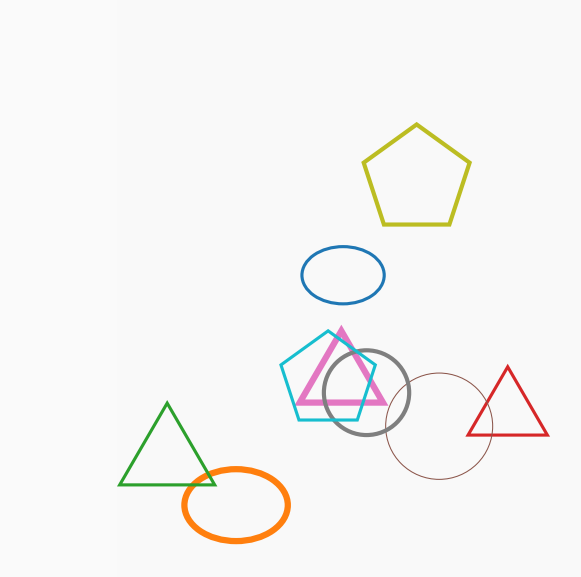[{"shape": "oval", "thickness": 1.5, "radius": 0.35, "center": [0.59, 0.523]}, {"shape": "oval", "thickness": 3, "radius": 0.44, "center": [0.406, 0.124]}, {"shape": "triangle", "thickness": 1.5, "radius": 0.47, "center": [0.288, 0.207]}, {"shape": "triangle", "thickness": 1.5, "radius": 0.39, "center": [0.873, 0.285]}, {"shape": "circle", "thickness": 0.5, "radius": 0.46, "center": [0.756, 0.261]}, {"shape": "triangle", "thickness": 3, "radius": 0.41, "center": [0.587, 0.343]}, {"shape": "circle", "thickness": 2, "radius": 0.37, "center": [0.631, 0.319]}, {"shape": "pentagon", "thickness": 2, "radius": 0.48, "center": [0.717, 0.688]}, {"shape": "pentagon", "thickness": 1.5, "radius": 0.43, "center": [0.565, 0.341]}]